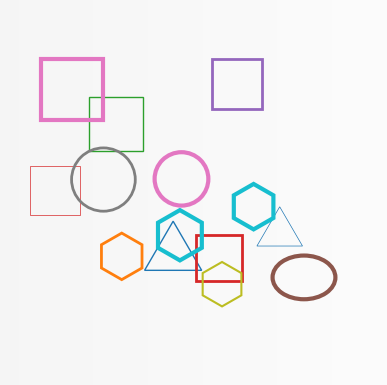[{"shape": "triangle", "thickness": 1, "radius": 0.43, "center": [0.447, 0.34]}, {"shape": "triangle", "thickness": 0.5, "radius": 0.34, "center": [0.722, 0.395]}, {"shape": "hexagon", "thickness": 2, "radius": 0.3, "center": [0.314, 0.334]}, {"shape": "square", "thickness": 1, "radius": 0.35, "center": [0.3, 0.678]}, {"shape": "square", "thickness": 0.5, "radius": 0.32, "center": [0.142, 0.505]}, {"shape": "square", "thickness": 2, "radius": 0.3, "center": [0.565, 0.329]}, {"shape": "square", "thickness": 2, "radius": 0.32, "center": [0.613, 0.783]}, {"shape": "oval", "thickness": 3, "radius": 0.41, "center": [0.784, 0.279]}, {"shape": "circle", "thickness": 3, "radius": 0.35, "center": [0.468, 0.535]}, {"shape": "square", "thickness": 3, "radius": 0.4, "center": [0.186, 0.768]}, {"shape": "circle", "thickness": 2, "radius": 0.41, "center": [0.267, 0.534]}, {"shape": "hexagon", "thickness": 1.5, "radius": 0.29, "center": [0.573, 0.262]}, {"shape": "hexagon", "thickness": 3, "radius": 0.29, "center": [0.654, 0.463]}, {"shape": "hexagon", "thickness": 3, "radius": 0.33, "center": [0.464, 0.389]}]